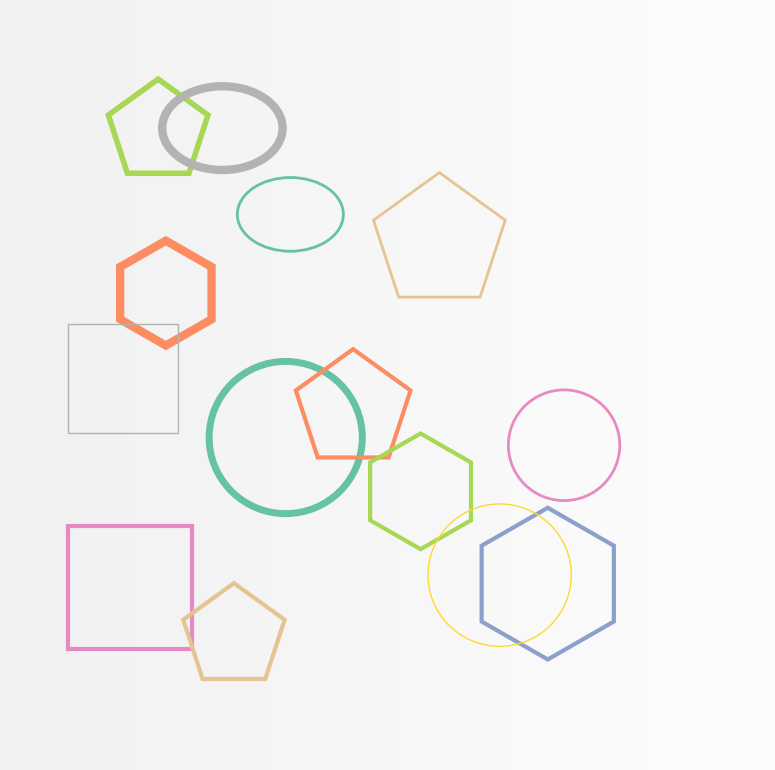[{"shape": "circle", "thickness": 2.5, "radius": 0.49, "center": [0.369, 0.432]}, {"shape": "oval", "thickness": 1, "radius": 0.34, "center": [0.375, 0.722]}, {"shape": "pentagon", "thickness": 1.5, "radius": 0.39, "center": [0.456, 0.469]}, {"shape": "hexagon", "thickness": 3, "radius": 0.34, "center": [0.214, 0.619]}, {"shape": "hexagon", "thickness": 1.5, "radius": 0.49, "center": [0.707, 0.242]}, {"shape": "square", "thickness": 1.5, "radius": 0.4, "center": [0.168, 0.237]}, {"shape": "circle", "thickness": 1, "radius": 0.36, "center": [0.728, 0.422]}, {"shape": "pentagon", "thickness": 2, "radius": 0.34, "center": [0.204, 0.83]}, {"shape": "hexagon", "thickness": 1.5, "radius": 0.38, "center": [0.543, 0.362]}, {"shape": "circle", "thickness": 0.5, "radius": 0.46, "center": [0.645, 0.253]}, {"shape": "pentagon", "thickness": 1.5, "radius": 0.34, "center": [0.302, 0.174]}, {"shape": "pentagon", "thickness": 1, "radius": 0.45, "center": [0.567, 0.686]}, {"shape": "oval", "thickness": 3, "radius": 0.39, "center": [0.287, 0.834]}, {"shape": "square", "thickness": 0.5, "radius": 0.35, "center": [0.159, 0.509]}]